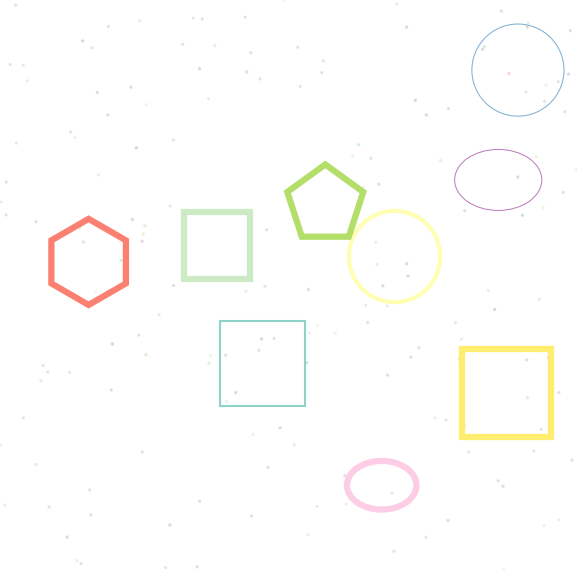[{"shape": "square", "thickness": 1, "radius": 0.37, "center": [0.455, 0.37]}, {"shape": "circle", "thickness": 2, "radius": 0.4, "center": [0.683, 0.555]}, {"shape": "hexagon", "thickness": 3, "radius": 0.37, "center": [0.154, 0.546]}, {"shape": "circle", "thickness": 0.5, "radius": 0.4, "center": [0.897, 0.878]}, {"shape": "pentagon", "thickness": 3, "radius": 0.35, "center": [0.563, 0.645]}, {"shape": "oval", "thickness": 3, "radius": 0.3, "center": [0.661, 0.159]}, {"shape": "oval", "thickness": 0.5, "radius": 0.38, "center": [0.863, 0.688]}, {"shape": "square", "thickness": 3, "radius": 0.29, "center": [0.375, 0.574]}, {"shape": "square", "thickness": 3, "radius": 0.38, "center": [0.877, 0.319]}]